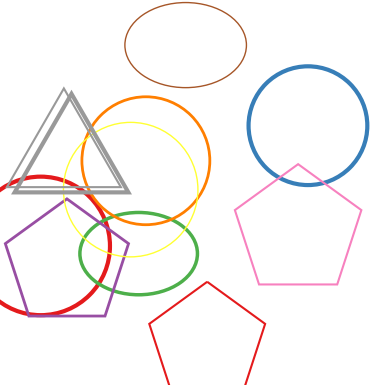[{"shape": "pentagon", "thickness": 1.5, "radius": 0.79, "center": [0.538, 0.11]}, {"shape": "circle", "thickness": 3, "radius": 0.9, "center": [0.106, 0.361]}, {"shape": "circle", "thickness": 3, "radius": 0.77, "center": [0.8, 0.674]}, {"shape": "oval", "thickness": 2.5, "radius": 0.76, "center": [0.36, 0.341]}, {"shape": "pentagon", "thickness": 2, "radius": 0.84, "center": [0.174, 0.315]}, {"shape": "circle", "thickness": 2, "radius": 0.83, "center": [0.379, 0.582]}, {"shape": "circle", "thickness": 1, "radius": 0.87, "center": [0.339, 0.507]}, {"shape": "oval", "thickness": 1, "radius": 0.79, "center": [0.482, 0.883]}, {"shape": "pentagon", "thickness": 1.5, "radius": 0.86, "center": [0.774, 0.401]}, {"shape": "triangle", "thickness": 1.5, "radius": 0.85, "center": [0.166, 0.599]}, {"shape": "triangle", "thickness": 3, "radius": 0.85, "center": [0.186, 0.586]}]